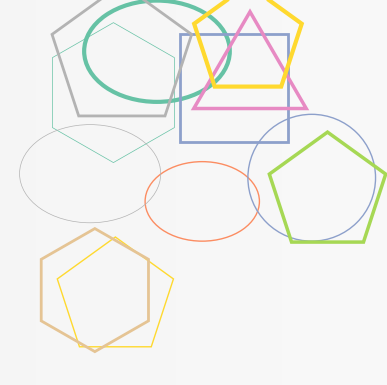[{"shape": "oval", "thickness": 3, "radius": 0.94, "center": [0.405, 0.867]}, {"shape": "hexagon", "thickness": 0.5, "radius": 0.91, "center": [0.293, 0.759]}, {"shape": "oval", "thickness": 1, "radius": 0.74, "center": [0.522, 0.477]}, {"shape": "square", "thickness": 2, "radius": 0.7, "center": [0.604, 0.77]}, {"shape": "circle", "thickness": 1, "radius": 0.82, "center": [0.804, 0.538]}, {"shape": "triangle", "thickness": 2.5, "radius": 0.84, "center": [0.645, 0.802]}, {"shape": "pentagon", "thickness": 2.5, "radius": 0.79, "center": [0.845, 0.499]}, {"shape": "pentagon", "thickness": 3, "radius": 0.73, "center": [0.64, 0.893]}, {"shape": "pentagon", "thickness": 1, "radius": 0.79, "center": [0.298, 0.227]}, {"shape": "hexagon", "thickness": 2, "radius": 0.8, "center": [0.245, 0.246]}, {"shape": "oval", "thickness": 0.5, "radius": 0.91, "center": [0.233, 0.549]}, {"shape": "pentagon", "thickness": 2, "radius": 0.95, "center": [0.314, 0.852]}]